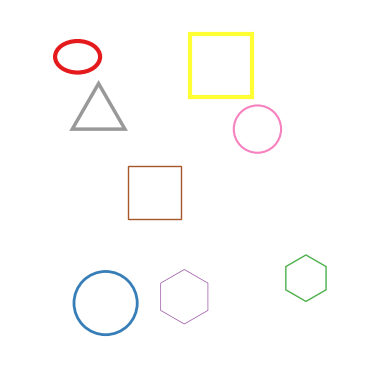[{"shape": "oval", "thickness": 3, "radius": 0.29, "center": [0.202, 0.852]}, {"shape": "circle", "thickness": 2, "radius": 0.41, "center": [0.274, 0.213]}, {"shape": "hexagon", "thickness": 1, "radius": 0.3, "center": [0.795, 0.277]}, {"shape": "hexagon", "thickness": 0.5, "radius": 0.35, "center": [0.479, 0.229]}, {"shape": "square", "thickness": 3, "radius": 0.41, "center": [0.574, 0.83]}, {"shape": "square", "thickness": 1, "radius": 0.34, "center": [0.4, 0.5]}, {"shape": "circle", "thickness": 1.5, "radius": 0.31, "center": [0.669, 0.665]}, {"shape": "triangle", "thickness": 2.5, "radius": 0.39, "center": [0.256, 0.704]}]